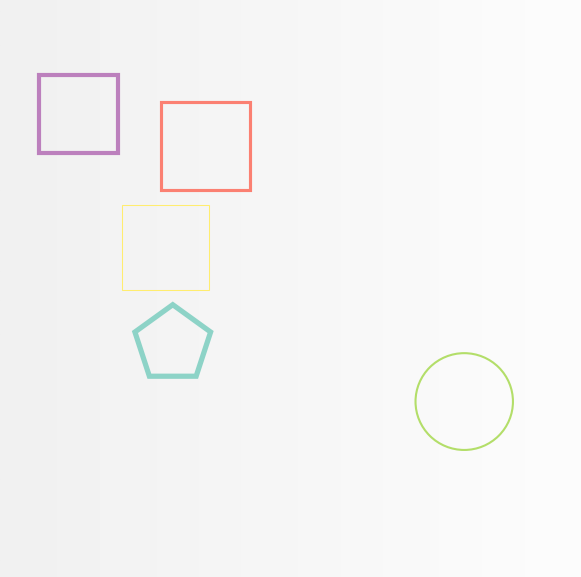[{"shape": "pentagon", "thickness": 2.5, "radius": 0.34, "center": [0.297, 0.403]}, {"shape": "square", "thickness": 1.5, "radius": 0.38, "center": [0.354, 0.746]}, {"shape": "circle", "thickness": 1, "radius": 0.42, "center": [0.799, 0.304]}, {"shape": "square", "thickness": 2, "radius": 0.34, "center": [0.135, 0.802]}, {"shape": "square", "thickness": 0.5, "radius": 0.37, "center": [0.285, 0.571]}]